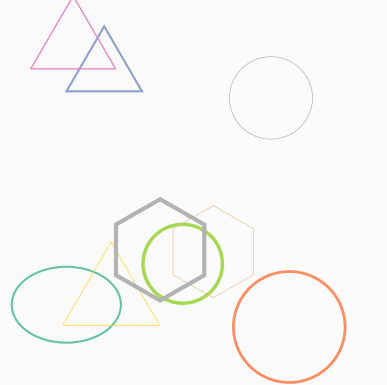[{"shape": "oval", "thickness": 1.5, "radius": 0.7, "center": [0.171, 0.209]}, {"shape": "circle", "thickness": 2, "radius": 0.72, "center": [0.746, 0.151]}, {"shape": "triangle", "thickness": 1.5, "radius": 0.56, "center": [0.269, 0.819]}, {"shape": "triangle", "thickness": 1, "radius": 0.63, "center": [0.189, 0.884]}, {"shape": "circle", "thickness": 2.5, "radius": 0.51, "center": [0.472, 0.315]}, {"shape": "triangle", "thickness": 0.5, "radius": 0.72, "center": [0.287, 0.227]}, {"shape": "hexagon", "thickness": 0.5, "radius": 0.6, "center": [0.55, 0.346]}, {"shape": "hexagon", "thickness": 3, "radius": 0.66, "center": [0.413, 0.351]}, {"shape": "circle", "thickness": 0.5, "radius": 0.54, "center": [0.699, 0.746]}]